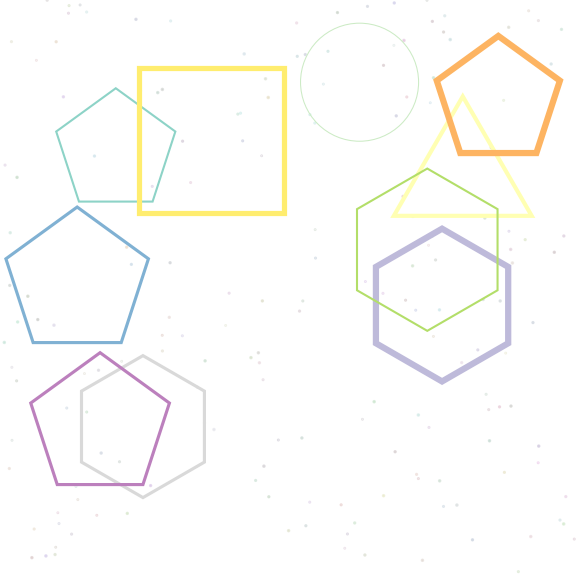[{"shape": "pentagon", "thickness": 1, "radius": 0.54, "center": [0.2, 0.738]}, {"shape": "triangle", "thickness": 2, "radius": 0.69, "center": [0.801, 0.694]}, {"shape": "hexagon", "thickness": 3, "radius": 0.66, "center": [0.765, 0.471]}, {"shape": "pentagon", "thickness": 1.5, "radius": 0.65, "center": [0.134, 0.511]}, {"shape": "pentagon", "thickness": 3, "radius": 0.56, "center": [0.863, 0.825]}, {"shape": "hexagon", "thickness": 1, "radius": 0.7, "center": [0.74, 0.567]}, {"shape": "hexagon", "thickness": 1.5, "radius": 0.61, "center": [0.248, 0.26]}, {"shape": "pentagon", "thickness": 1.5, "radius": 0.63, "center": [0.173, 0.262]}, {"shape": "circle", "thickness": 0.5, "radius": 0.51, "center": [0.623, 0.857]}, {"shape": "square", "thickness": 2.5, "radius": 0.63, "center": [0.366, 0.756]}]